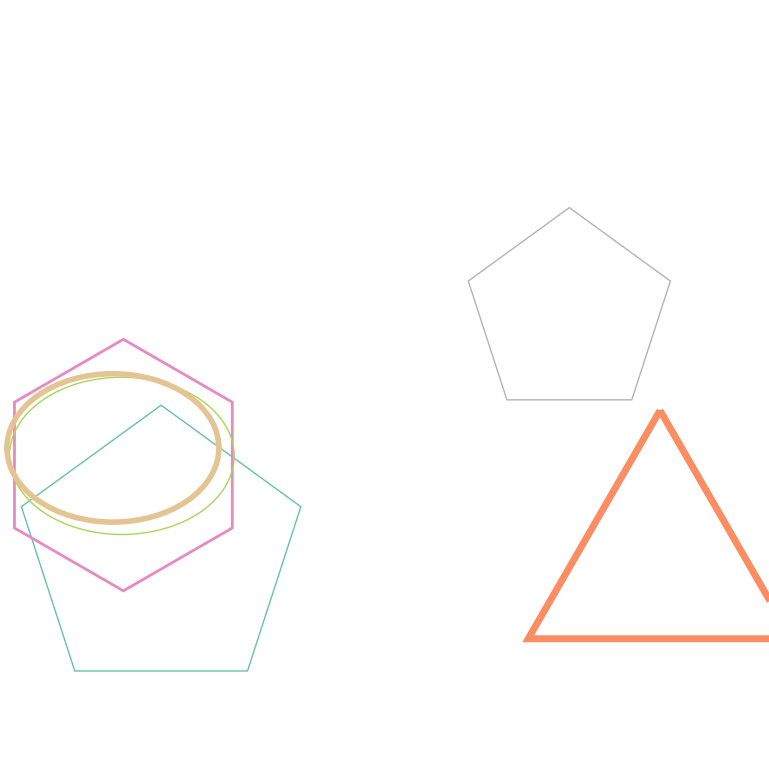[{"shape": "pentagon", "thickness": 0.5, "radius": 0.95, "center": [0.209, 0.283]}, {"shape": "triangle", "thickness": 2.5, "radius": 0.99, "center": [0.857, 0.269]}, {"shape": "hexagon", "thickness": 1, "radius": 0.82, "center": [0.16, 0.396]}, {"shape": "oval", "thickness": 0.5, "radius": 0.73, "center": [0.158, 0.408]}, {"shape": "oval", "thickness": 2, "radius": 0.69, "center": [0.147, 0.418]}, {"shape": "pentagon", "thickness": 0.5, "radius": 0.69, "center": [0.739, 0.592]}]